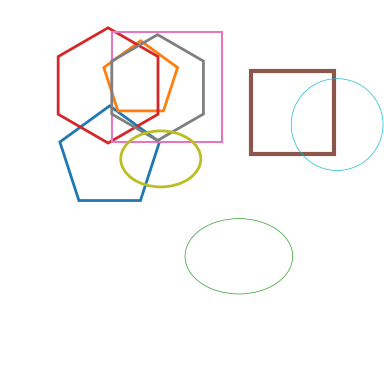[{"shape": "pentagon", "thickness": 2, "radius": 0.68, "center": [0.285, 0.589]}, {"shape": "pentagon", "thickness": 2, "radius": 0.5, "center": [0.365, 0.793]}, {"shape": "oval", "thickness": 0.5, "radius": 0.7, "center": [0.62, 0.334]}, {"shape": "hexagon", "thickness": 2, "radius": 0.75, "center": [0.281, 0.778]}, {"shape": "square", "thickness": 3, "radius": 0.54, "center": [0.76, 0.708]}, {"shape": "square", "thickness": 1.5, "radius": 0.72, "center": [0.434, 0.774]}, {"shape": "hexagon", "thickness": 2, "radius": 0.69, "center": [0.409, 0.773]}, {"shape": "oval", "thickness": 2, "radius": 0.52, "center": [0.418, 0.587]}, {"shape": "circle", "thickness": 0.5, "radius": 0.6, "center": [0.876, 0.676]}]